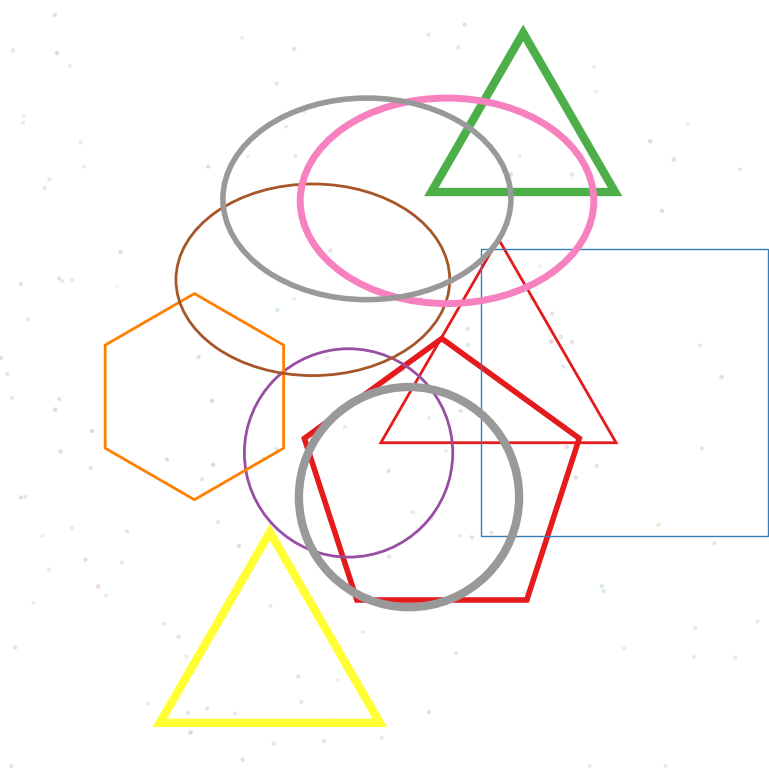[{"shape": "triangle", "thickness": 1, "radius": 0.88, "center": [0.647, 0.513]}, {"shape": "pentagon", "thickness": 2, "radius": 0.94, "center": [0.574, 0.373]}, {"shape": "square", "thickness": 0.5, "radius": 0.93, "center": [0.811, 0.491]}, {"shape": "triangle", "thickness": 3, "radius": 0.69, "center": [0.679, 0.82]}, {"shape": "circle", "thickness": 1, "radius": 0.68, "center": [0.453, 0.412]}, {"shape": "hexagon", "thickness": 1, "radius": 0.67, "center": [0.252, 0.485]}, {"shape": "triangle", "thickness": 3, "radius": 0.83, "center": [0.35, 0.144]}, {"shape": "oval", "thickness": 1, "radius": 0.89, "center": [0.406, 0.637]}, {"shape": "oval", "thickness": 2.5, "radius": 0.95, "center": [0.581, 0.739]}, {"shape": "circle", "thickness": 3, "radius": 0.71, "center": [0.531, 0.354]}, {"shape": "oval", "thickness": 2, "radius": 0.94, "center": [0.477, 0.742]}]